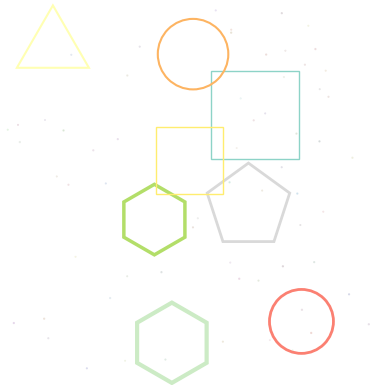[{"shape": "square", "thickness": 1, "radius": 0.57, "center": [0.662, 0.702]}, {"shape": "triangle", "thickness": 1.5, "radius": 0.54, "center": [0.137, 0.878]}, {"shape": "circle", "thickness": 2, "radius": 0.42, "center": [0.783, 0.165]}, {"shape": "circle", "thickness": 1.5, "radius": 0.46, "center": [0.501, 0.859]}, {"shape": "hexagon", "thickness": 2.5, "radius": 0.46, "center": [0.401, 0.43]}, {"shape": "pentagon", "thickness": 2, "radius": 0.56, "center": [0.645, 0.464]}, {"shape": "hexagon", "thickness": 3, "radius": 0.52, "center": [0.446, 0.11]}, {"shape": "square", "thickness": 1, "radius": 0.43, "center": [0.493, 0.584]}]